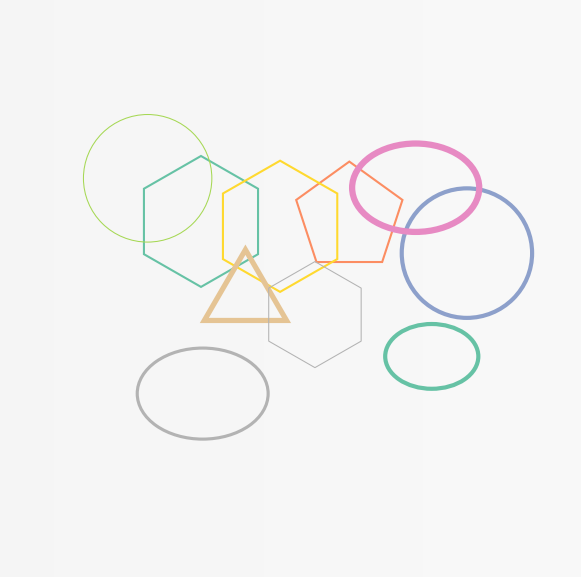[{"shape": "oval", "thickness": 2, "radius": 0.4, "center": [0.743, 0.382]}, {"shape": "hexagon", "thickness": 1, "radius": 0.57, "center": [0.346, 0.616]}, {"shape": "pentagon", "thickness": 1, "radius": 0.48, "center": [0.601, 0.623]}, {"shape": "circle", "thickness": 2, "radius": 0.56, "center": [0.803, 0.561]}, {"shape": "oval", "thickness": 3, "radius": 0.55, "center": [0.715, 0.674]}, {"shape": "circle", "thickness": 0.5, "radius": 0.55, "center": [0.254, 0.69]}, {"shape": "hexagon", "thickness": 1, "radius": 0.57, "center": [0.482, 0.607]}, {"shape": "triangle", "thickness": 2.5, "radius": 0.41, "center": [0.422, 0.485]}, {"shape": "hexagon", "thickness": 0.5, "radius": 0.46, "center": [0.542, 0.454]}, {"shape": "oval", "thickness": 1.5, "radius": 0.56, "center": [0.349, 0.318]}]